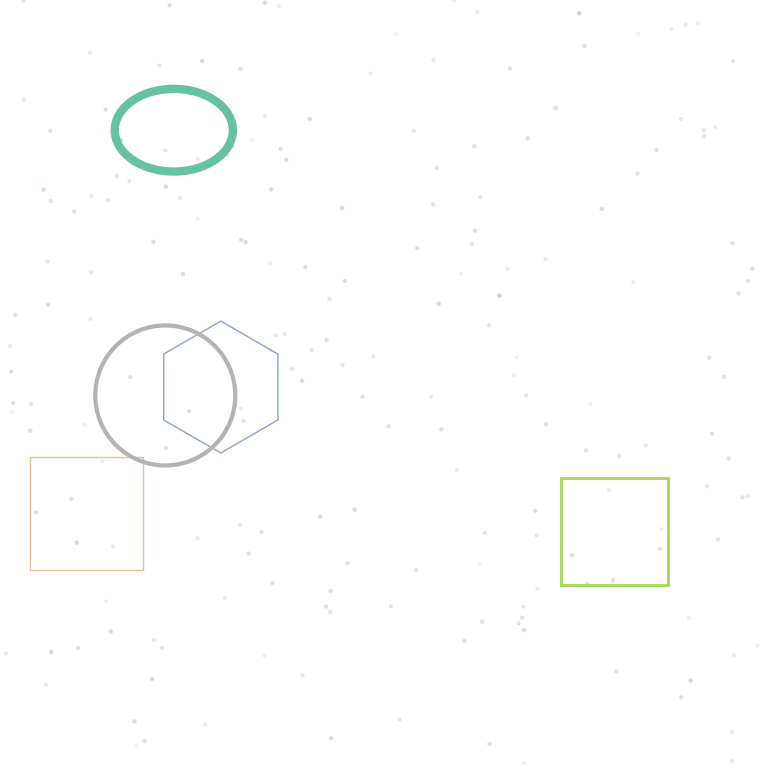[{"shape": "oval", "thickness": 3, "radius": 0.38, "center": [0.226, 0.831]}, {"shape": "hexagon", "thickness": 0.5, "radius": 0.43, "center": [0.287, 0.497]}, {"shape": "square", "thickness": 1, "radius": 0.35, "center": [0.798, 0.31]}, {"shape": "square", "thickness": 0.5, "radius": 0.37, "center": [0.113, 0.333]}, {"shape": "circle", "thickness": 1.5, "radius": 0.45, "center": [0.215, 0.486]}]